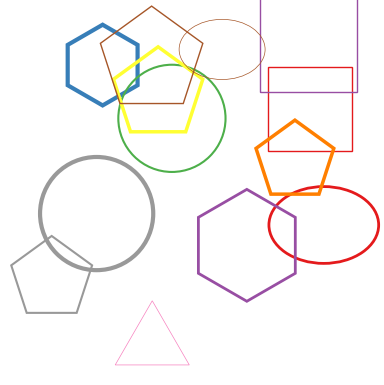[{"shape": "oval", "thickness": 2, "radius": 0.71, "center": [0.841, 0.416]}, {"shape": "square", "thickness": 1, "radius": 0.54, "center": [0.804, 0.716]}, {"shape": "hexagon", "thickness": 3, "radius": 0.52, "center": [0.267, 0.831]}, {"shape": "circle", "thickness": 1.5, "radius": 0.7, "center": [0.447, 0.693]}, {"shape": "square", "thickness": 1, "radius": 0.63, "center": [0.801, 0.887]}, {"shape": "hexagon", "thickness": 2, "radius": 0.73, "center": [0.641, 0.363]}, {"shape": "pentagon", "thickness": 2.5, "radius": 0.53, "center": [0.766, 0.582]}, {"shape": "pentagon", "thickness": 2.5, "radius": 0.61, "center": [0.411, 0.756]}, {"shape": "pentagon", "thickness": 1, "radius": 0.7, "center": [0.394, 0.844]}, {"shape": "oval", "thickness": 0.5, "radius": 0.56, "center": [0.577, 0.872]}, {"shape": "triangle", "thickness": 0.5, "radius": 0.56, "center": [0.395, 0.108]}, {"shape": "pentagon", "thickness": 1.5, "radius": 0.55, "center": [0.134, 0.277]}, {"shape": "circle", "thickness": 3, "radius": 0.73, "center": [0.251, 0.445]}]